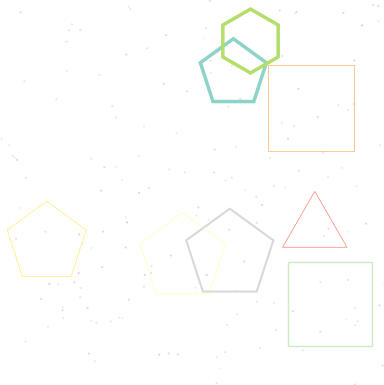[{"shape": "pentagon", "thickness": 2.5, "radius": 0.45, "center": [0.606, 0.809]}, {"shape": "pentagon", "thickness": 0.5, "radius": 0.58, "center": [0.475, 0.331]}, {"shape": "triangle", "thickness": 0.5, "radius": 0.48, "center": [0.818, 0.406]}, {"shape": "square", "thickness": 0.5, "radius": 0.56, "center": [0.808, 0.719]}, {"shape": "hexagon", "thickness": 2.5, "radius": 0.41, "center": [0.651, 0.893]}, {"shape": "pentagon", "thickness": 1.5, "radius": 0.59, "center": [0.597, 0.339]}, {"shape": "square", "thickness": 1, "radius": 0.55, "center": [0.857, 0.211]}, {"shape": "pentagon", "thickness": 0.5, "radius": 0.54, "center": [0.121, 0.369]}]